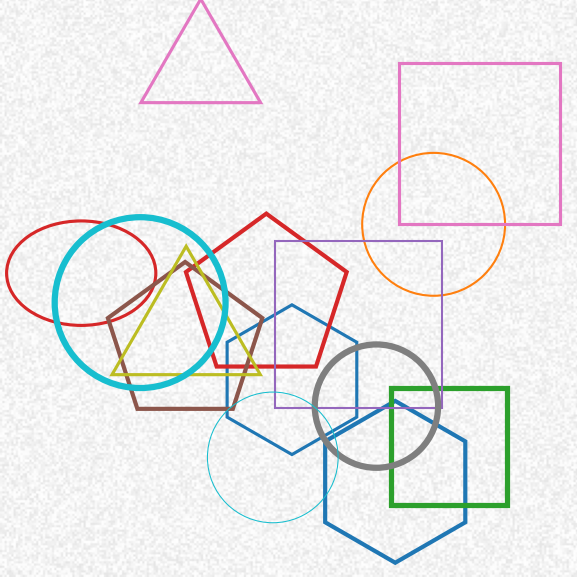[{"shape": "hexagon", "thickness": 2, "radius": 0.7, "center": [0.684, 0.165]}, {"shape": "hexagon", "thickness": 1.5, "radius": 0.65, "center": [0.506, 0.342]}, {"shape": "circle", "thickness": 1, "radius": 0.62, "center": [0.751, 0.611]}, {"shape": "square", "thickness": 2.5, "radius": 0.51, "center": [0.778, 0.226]}, {"shape": "pentagon", "thickness": 2, "radius": 0.73, "center": [0.461, 0.483]}, {"shape": "oval", "thickness": 1.5, "radius": 0.65, "center": [0.141, 0.526]}, {"shape": "square", "thickness": 1, "radius": 0.72, "center": [0.621, 0.437]}, {"shape": "pentagon", "thickness": 2, "radius": 0.7, "center": [0.321, 0.405]}, {"shape": "square", "thickness": 1.5, "radius": 0.7, "center": [0.83, 0.751]}, {"shape": "triangle", "thickness": 1.5, "radius": 0.6, "center": [0.348, 0.881]}, {"shape": "circle", "thickness": 3, "radius": 0.53, "center": [0.652, 0.296]}, {"shape": "triangle", "thickness": 1.5, "radius": 0.74, "center": [0.322, 0.425]}, {"shape": "circle", "thickness": 0.5, "radius": 0.57, "center": [0.472, 0.207]}, {"shape": "circle", "thickness": 3, "radius": 0.74, "center": [0.243, 0.475]}]